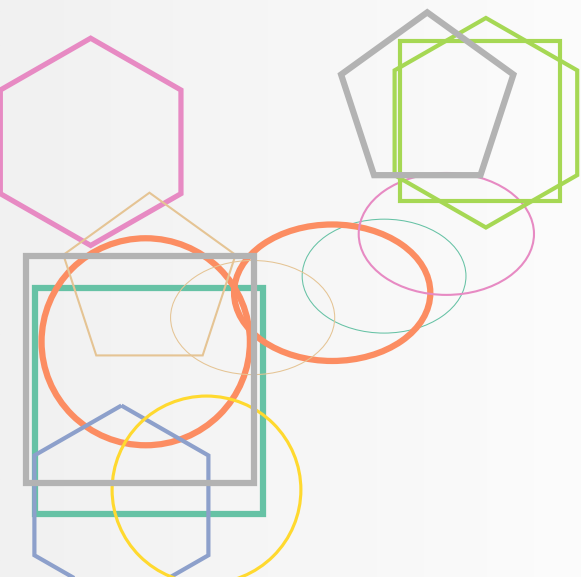[{"shape": "square", "thickness": 3, "radius": 0.98, "center": [0.256, 0.305]}, {"shape": "oval", "thickness": 0.5, "radius": 0.7, "center": [0.661, 0.521]}, {"shape": "circle", "thickness": 3, "radius": 0.9, "center": [0.251, 0.407]}, {"shape": "oval", "thickness": 3, "radius": 0.84, "center": [0.572, 0.492]}, {"shape": "hexagon", "thickness": 2, "radius": 0.86, "center": [0.209, 0.124]}, {"shape": "hexagon", "thickness": 2.5, "radius": 0.9, "center": [0.156, 0.754]}, {"shape": "oval", "thickness": 1, "radius": 0.75, "center": [0.768, 0.594]}, {"shape": "square", "thickness": 2, "radius": 0.69, "center": [0.826, 0.789]}, {"shape": "hexagon", "thickness": 2, "radius": 0.91, "center": [0.836, 0.787]}, {"shape": "circle", "thickness": 1.5, "radius": 0.81, "center": [0.355, 0.151]}, {"shape": "pentagon", "thickness": 1, "radius": 0.78, "center": [0.257, 0.51]}, {"shape": "oval", "thickness": 0.5, "radius": 0.71, "center": [0.435, 0.449]}, {"shape": "square", "thickness": 3, "radius": 0.98, "center": [0.241, 0.359]}, {"shape": "pentagon", "thickness": 3, "radius": 0.78, "center": [0.735, 0.822]}]